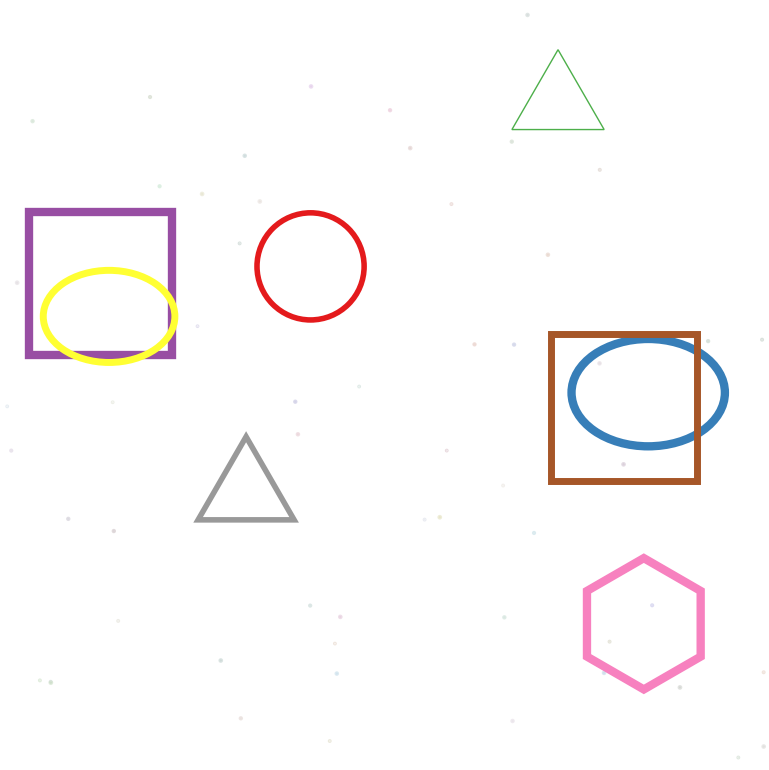[{"shape": "circle", "thickness": 2, "radius": 0.35, "center": [0.403, 0.654]}, {"shape": "oval", "thickness": 3, "radius": 0.5, "center": [0.842, 0.49]}, {"shape": "triangle", "thickness": 0.5, "radius": 0.35, "center": [0.725, 0.866]}, {"shape": "square", "thickness": 3, "radius": 0.46, "center": [0.131, 0.631]}, {"shape": "oval", "thickness": 2.5, "radius": 0.43, "center": [0.142, 0.589]}, {"shape": "square", "thickness": 2.5, "radius": 0.47, "center": [0.811, 0.471]}, {"shape": "hexagon", "thickness": 3, "radius": 0.43, "center": [0.836, 0.19]}, {"shape": "triangle", "thickness": 2, "radius": 0.36, "center": [0.32, 0.361]}]